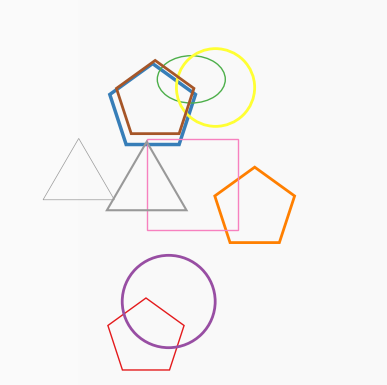[{"shape": "pentagon", "thickness": 1, "radius": 0.52, "center": [0.377, 0.123]}, {"shape": "pentagon", "thickness": 2.5, "radius": 0.58, "center": [0.394, 0.719]}, {"shape": "oval", "thickness": 1, "radius": 0.44, "center": [0.494, 0.794]}, {"shape": "circle", "thickness": 2, "radius": 0.6, "center": [0.435, 0.217]}, {"shape": "pentagon", "thickness": 2, "radius": 0.54, "center": [0.657, 0.458]}, {"shape": "circle", "thickness": 2, "radius": 0.5, "center": [0.556, 0.773]}, {"shape": "pentagon", "thickness": 2, "radius": 0.53, "center": [0.4, 0.738]}, {"shape": "square", "thickness": 1, "radius": 0.59, "center": [0.497, 0.521]}, {"shape": "triangle", "thickness": 1.5, "radius": 0.59, "center": [0.379, 0.513]}, {"shape": "triangle", "thickness": 0.5, "radius": 0.53, "center": [0.203, 0.534]}]